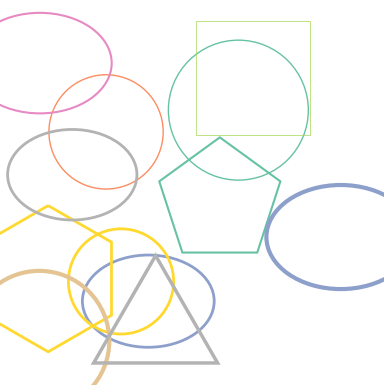[{"shape": "circle", "thickness": 1, "radius": 0.91, "center": [0.619, 0.714]}, {"shape": "pentagon", "thickness": 1.5, "radius": 0.83, "center": [0.571, 0.478]}, {"shape": "circle", "thickness": 1, "radius": 0.74, "center": [0.275, 0.657]}, {"shape": "oval", "thickness": 3, "radius": 0.97, "center": [0.885, 0.384]}, {"shape": "oval", "thickness": 2, "radius": 0.86, "center": [0.385, 0.218]}, {"shape": "oval", "thickness": 1.5, "radius": 0.93, "center": [0.104, 0.836]}, {"shape": "square", "thickness": 0.5, "radius": 0.74, "center": [0.658, 0.797]}, {"shape": "hexagon", "thickness": 2, "radius": 0.95, "center": [0.125, 0.276]}, {"shape": "circle", "thickness": 2, "radius": 0.68, "center": [0.314, 0.269]}, {"shape": "circle", "thickness": 3, "radius": 0.91, "center": [0.102, 0.114]}, {"shape": "triangle", "thickness": 2.5, "radius": 0.93, "center": [0.404, 0.15]}, {"shape": "oval", "thickness": 2, "radius": 0.84, "center": [0.188, 0.546]}]